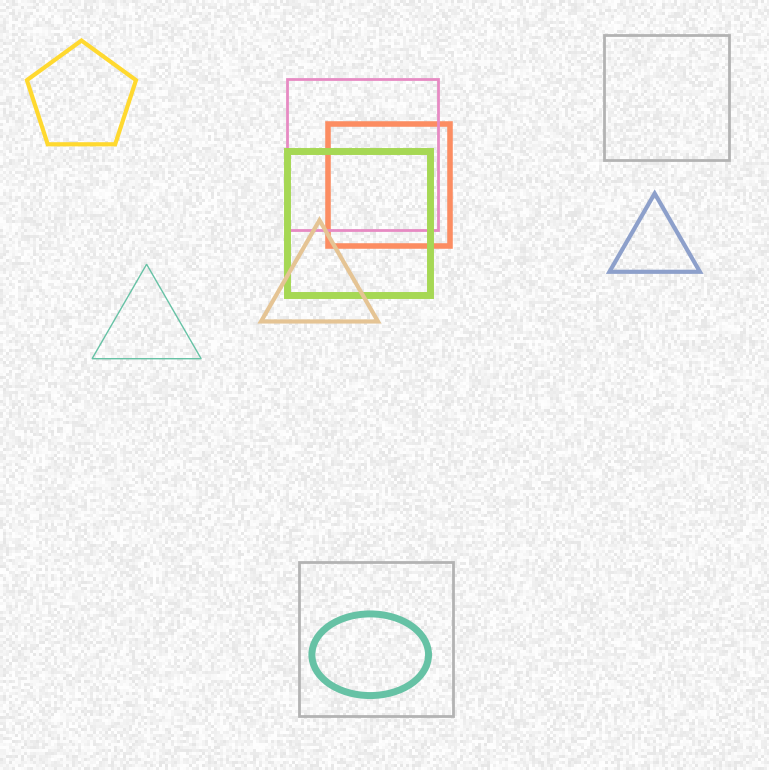[{"shape": "triangle", "thickness": 0.5, "radius": 0.41, "center": [0.19, 0.575]}, {"shape": "oval", "thickness": 2.5, "radius": 0.38, "center": [0.481, 0.15]}, {"shape": "square", "thickness": 2, "radius": 0.4, "center": [0.505, 0.759]}, {"shape": "triangle", "thickness": 1.5, "radius": 0.34, "center": [0.85, 0.681]}, {"shape": "square", "thickness": 1, "radius": 0.49, "center": [0.471, 0.8]}, {"shape": "square", "thickness": 2.5, "radius": 0.47, "center": [0.466, 0.71]}, {"shape": "pentagon", "thickness": 1.5, "radius": 0.37, "center": [0.106, 0.873]}, {"shape": "triangle", "thickness": 1.5, "radius": 0.44, "center": [0.415, 0.626]}, {"shape": "square", "thickness": 1, "radius": 0.5, "center": [0.488, 0.17]}, {"shape": "square", "thickness": 1, "radius": 0.41, "center": [0.866, 0.873]}]